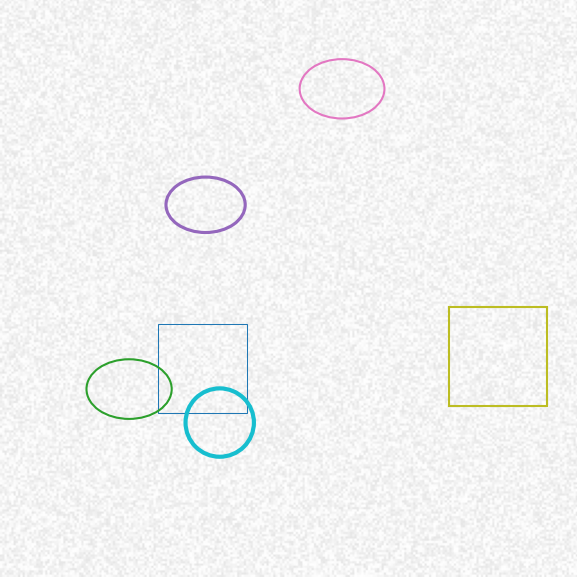[{"shape": "square", "thickness": 0.5, "radius": 0.39, "center": [0.35, 0.361]}, {"shape": "oval", "thickness": 1, "radius": 0.37, "center": [0.224, 0.325]}, {"shape": "oval", "thickness": 1.5, "radius": 0.34, "center": [0.356, 0.645]}, {"shape": "oval", "thickness": 1, "radius": 0.37, "center": [0.592, 0.845]}, {"shape": "square", "thickness": 1, "radius": 0.43, "center": [0.862, 0.382]}, {"shape": "circle", "thickness": 2, "radius": 0.3, "center": [0.38, 0.267]}]